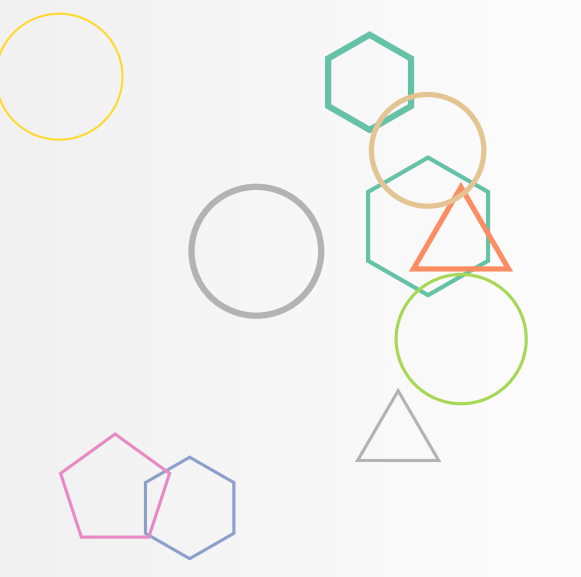[{"shape": "hexagon", "thickness": 3, "radius": 0.41, "center": [0.636, 0.857]}, {"shape": "hexagon", "thickness": 2, "radius": 0.6, "center": [0.736, 0.607]}, {"shape": "triangle", "thickness": 2.5, "radius": 0.47, "center": [0.793, 0.581]}, {"shape": "hexagon", "thickness": 1.5, "radius": 0.44, "center": [0.326, 0.12]}, {"shape": "pentagon", "thickness": 1.5, "radius": 0.49, "center": [0.198, 0.149]}, {"shape": "circle", "thickness": 1.5, "radius": 0.56, "center": [0.793, 0.412]}, {"shape": "circle", "thickness": 1, "radius": 0.55, "center": [0.102, 0.866]}, {"shape": "circle", "thickness": 2.5, "radius": 0.48, "center": [0.736, 0.739]}, {"shape": "circle", "thickness": 3, "radius": 0.56, "center": [0.441, 0.564]}, {"shape": "triangle", "thickness": 1.5, "radius": 0.4, "center": [0.685, 0.242]}]